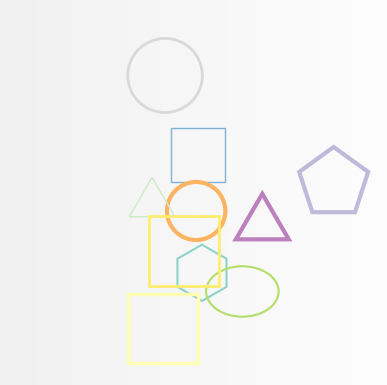[{"shape": "hexagon", "thickness": 1.5, "radius": 0.37, "center": [0.521, 0.291]}, {"shape": "square", "thickness": 2.5, "radius": 0.45, "center": [0.421, 0.146]}, {"shape": "pentagon", "thickness": 3, "radius": 0.47, "center": [0.861, 0.525]}, {"shape": "square", "thickness": 1, "radius": 0.34, "center": [0.511, 0.597]}, {"shape": "circle", "thickness": 3, "radius": 0.38, "center": [0.506, 0.452]}, {"shape": "oval", "thickness": 1.5, "radius": 0.47, "center": [0.625, 0.243]}, {"shape": "circle", "thickness": 2, "radius": 0.48, "center": [0.426, 0.804]}, {"shape": "triangle", "thickness": 3, "radius": 0.39, "center": [0.677, 0.418]}, {"shape": "triangle", "thickness": 1, "radius": 0.34, "center": [0.392, 0.471]}, {"shape": "square", "thickness": 2, "radius": 0.45, "center": [0.475, 0.347]}]